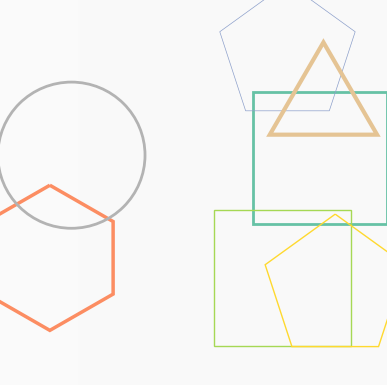[{"shape": "square", "thickness": 2, "radius": 0.86, "center": [0.826, 0.589]}, {"shape": "hexagon", "thickness": 2.5, "radius": 0.94, "center": [0.129, 0.33]}, {"shape": "pentagon", "thickness": 0.5, "radius": 0.92, "center": [0.742, 0.861]}, {"shape": "square", "thickness": 1, "radius": 0.88, "center": [0.729, 0.277]}, {"shape": "pentagon", "thickness": 1, "radius": 0.95, "center": [0.865, 0.254]}, {"shape": "triangle", "thickness": 3, "radius": 0.8, "center": [0.835, 0.73]}, {"shape": "circle", "thickness": 2, "radius": 0.95, "center": [0.184, 0.597]}]